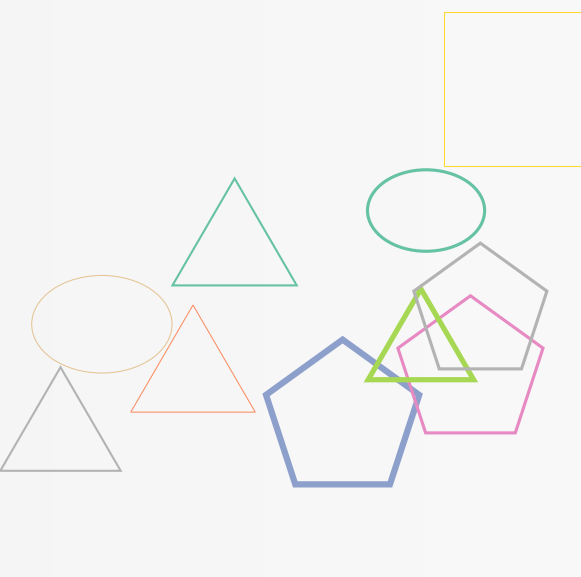[{"shape": "triangle", "thickness": 1, "radius": 0.62, "center": [0.404, 0.567]}, {"shape": "oval", "thickness": 1.5, "radius": 0.5, "center": [0.733, 0.635]}, {"shape": "triangle", "thickness": 0.5, "radius": 0.62, "center": [0.332, 0.347]}, {"shape": "pentagon", "thickness": 3, "radius": 0.69, "center": [0.589, 0.272]}, {"shape": "pentagon", "thickness": 1.5, "radius": 0.66, "center": [0.809, 0.356]}, {"shape": "triangle", "thickness": 2.5, "radius": 0.52, "center": [0.724, 0.394]}, {"shape": "square", "thickness": 0.5, "radius": 0.67, "center": [0.897, 0.845]}, {"shape": "oval", "thickness": 0.5, "radius": 0.6, "center": [0.175, 0.438]}, {"shape": "triangle", "thickness": 1, "radius": 0.6, "center": [0.104, 0.244]}, {"shape": "pentagon", "thickness": 1.5, "radius": 0.6, "center": [0.826, 0.458]}]